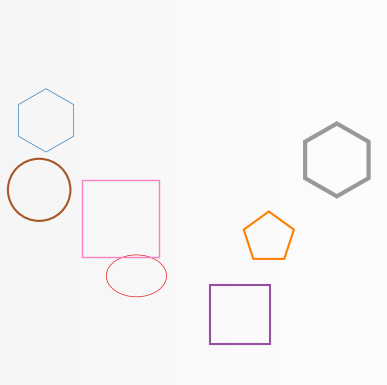[{"shape": "oval", "thickness": 0.5, "radius": 0.39, "center": [0.352, 0.283]}, {"shape": "hexagon", "thickness": 0.5, "radius": 0.41, "center": [0.119, 0.687]}, {"shape": "square", "thickness": 1.5, "radius": 0.39, "center": [0.619, 0.183]}, {"shape": "pentagon", "thickness": 1.5, "radius": 0.34, "center": [0.694, 0.383]}, {"shape": "circle", "thickness": 1.5, "radius": 0.4, "center": [0.101, 0.507]}, {"shape": "square", "thickness": 1, "radius": 0.5, "center": [0.312, 0.432]}, {"shape": "hexagon", "thickness": 3, "radius": 0.47, "center": [0.869, 0.585]}]